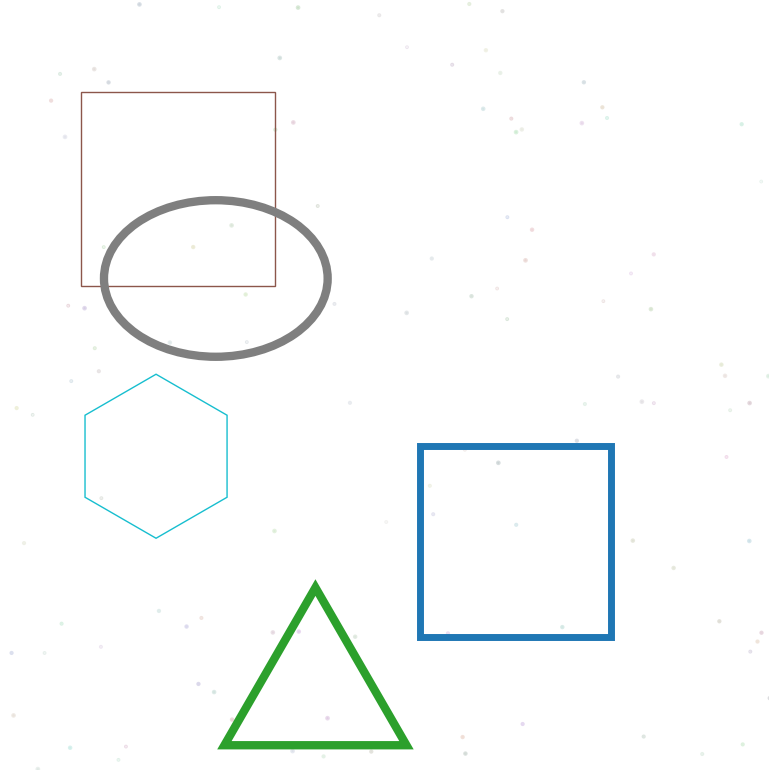[{"shape": "square", "thickness": 2.5, "radius": 0.62, "center": [0.669, 0.297]}, {"shape": "triangle", "thickness": 3, "radius": 0.68, "center": [0.41, 0.1]}, {"shape": "square", "thickness": 0.5, "radius": 0.63, "center": [0.231, 0.755]}, {"shape": "oval", "thickness": 3, "radius": 0.73, "center": [0.28, 0.638]}, {"shape": "hexagon", "thickness": 0.5, "radius": 0.53, "center": [0.203, 0.407]}]